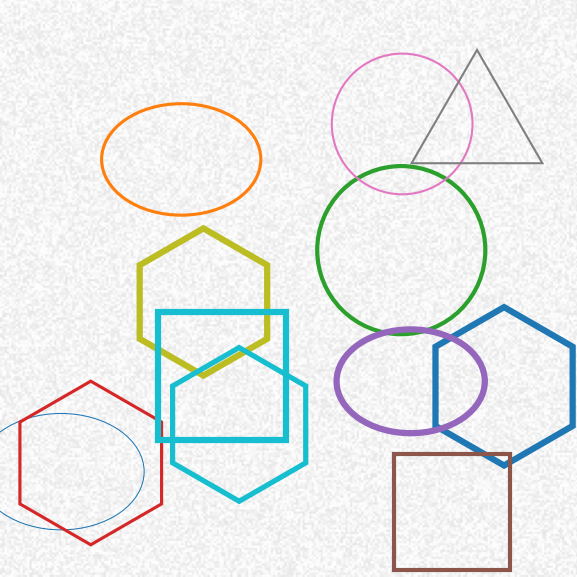[{"shape": "hexagon", "thickness": 3, "radius": 0.69, "center": [0.873, 0.33]}, {"shape": "oval", "thickness": 0.5, "radius": 0.72, "center": [0.106, 0.182]}, {"shape": "oval", "thickness": 1.5, "radius": 0.69, "center": [0.314, 0.723]}, {"shape": "circle", "thickness": 2, "radius": 0.73, "center": [0.695, 0.566]}, {"shape": "hexagon", "thickness": 1.5, "radius": 0.71, "center": [0.157, 0.197]}, {"shape": "oval", "thickness": 3, "radius": 0.64, "center": [0.711, 0.339]}, {"shape": "square", "thickness": 2, "radius": 0.5, "center": [0.783, 0.112]}, {"shape": "circle", "thickness": 1, "radius": 0.61, "center": [0.696, 0.784]}, {"shape": "triangle", "thickness": 1, "radius": 0.65, "center": [0.826, 0.782]}, {"shape": "hexagon", "thickness": 3, "radius": 0.64, "center": [0.352, 0.476]}, {"shape": "square", "thickness": 3, "radius": 0.55, "center": [0.384, 0.348]}, {"shape": "hexagon", "thickness": 2.5, "radius": 0.67, "center": [0.414, 0.264]}]